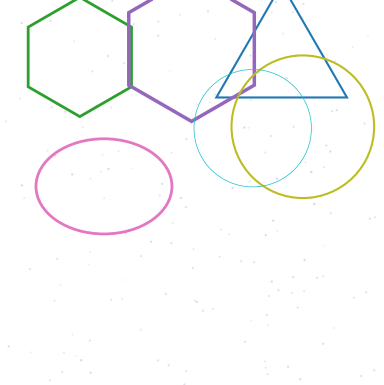[{"shape": "triangle", "thickness": 1.5, "radius": 0.98, "center": [0.732, 0.845]}, {"shape": "hexagon", "thickness": 2, "radius": 0.77, "center": [0.207, 0.852]}, {"shape": "hexagon", "thickness": 2.5, "radius": 0.94, "center": [0.498, 0.873]}, {"shape": "oval", "thickness": 2, "radius": 0.88, "center": [0.27, 0.516]}, {"shape": "circle", "thickness": 1.5, "radius": 0.93, "center": [0.787, 0.671]}, {"shape": "circle", "thickness": 0.5, "radius": 0.76, "center": [0.656, 0.667]}]